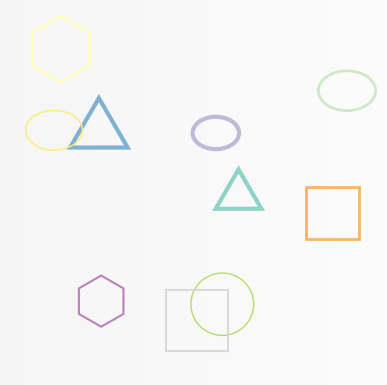[{"shape": "triangle", "thickness": 3, "radius": 0.34, "center": [0.616, 0.492]}, {"shape": "hexagon", "thickness": 1.5, "radius": 0.43, "center": [0.157, 0.873]}, {"shape": "oval", "thickness": 3, "radius": 0.3, "center": [0.557, 0.655]}, {"shape": "triangle", "thickness": 3, "radius": 0.43, "center": [0.255, 0.66]}, {"shape": "square", "thickness": 2, "radius": 0.34, "center": [0.858, 0.447]}, {"shape": "circle", "thickness": 1, "radius": 0.41, "center": [0.574, 0.21]}, {"shape": "square", "thickness": 1.5, "radius": 0.4, "center": [0.509, 0.166]}, {"shape": "hexagon", "thickness": 1.5, "radius": 0.33, "center": [0.261, 0.218]}, {"shape": "oval", "thickness": 2, "radius": 0.37, "center": [0.895, 0.764]}, {"shape": "oval", "thickness": 1, "radius": 0.37, "center": [0.139, 0.662]}]